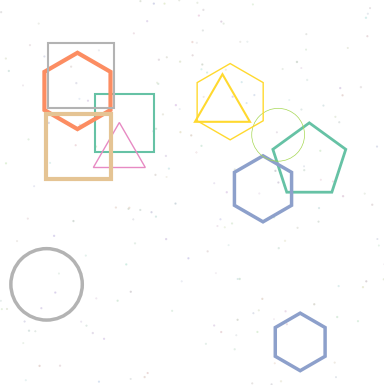[{"shape": "square", "thickness": 1.5, "radius": 0.38, "center": [0.323, 0.681]}, {"shape": "pentagon", "thickness": 2, "radius": 0.5, "center": [0.803, 0.581]}, {"shape": "hexagon", "thickness": 3, "radius": 0.5, "center": [0.201, 0.764]}, {"shape": "hexagon", "thickness": 2.5, "radius": 0.37, "center": [0.78, 0.112]}, {"shape": "hexagon", "thickness": 2.5, "radius": 0.43, "center": [0.683, 0.51]}, {"shape": "triangle", "thickness": 1, "radius": 0.39, "center": [0.31, 0.604]}, {"shape": "circle", "thickness": 0.5, "radius": 0.34, "center": [0.722, 0.65]}, {"shape": "triangle", "thickness": 1.5, "radius": 0.41, "center": [0.578, 0.725]}, {"shape": "hexagon", "thickness": 1, "radius": 0.5, "center": [0.598, 0.736]}, {"shape": "square", "thickness": 3, "radius": 0.42, "center": [0.204, 0.621]}, {"shape": "square", "thickness": 1.5, "radius": 0.43, "center": [0.21, 0.804]}, {"shape": "circle", "thickness": 2.5, "radius": 0.46, "center": [0.121, 0.261]}]